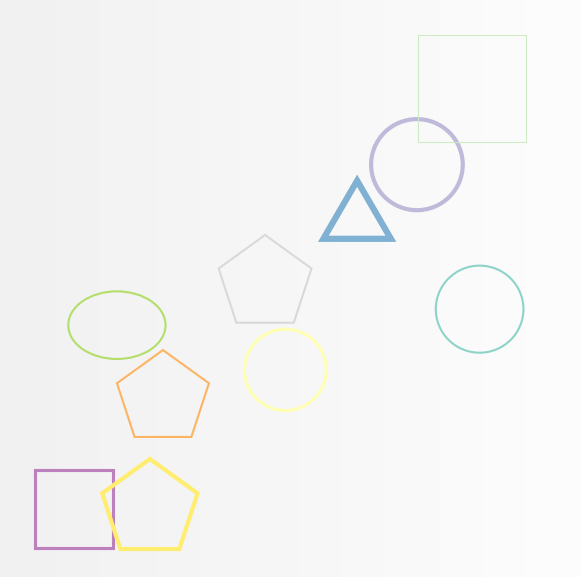[{"shape": "circle", "thickness": 1, "radius": 0.38, "center": [0.825, 0.464]}, {"shape": "circle", "thickness": 1.5, "radius": 0.35, "center": [0.491, 0.359]}, {"shape": "circle", "thickness": 2, "radius": 0.39, "center": [0.717, 0.714]}, {"shape": "triangle", "thickness": 3, "radius": 0.34, "center": [0.614, 0.619]}, {"shape": "pentagon", "thickness": 1, "radius": 0.42, "center": [0.28, 0.31]}, {"shape": "oval", "thickness": 1, "radius": 0.42, "center": [0.201, 0.436]}, {"shape": "pentagon", "thickness": 1, "radius": 0.42, "center": [0.456, 0.508]}, {"shape": "square", "thickness": 1.5, "radius": 0.34, "center": [0.127, 0.117]}, {"shape": "square", "thickness": 0.5, "radius": 0.47, "center": [0.812, 0.846]}, {"shape": "pentagon", "thickness": 2, "radius": 0.43, "center": [0.258, 0.118]}]